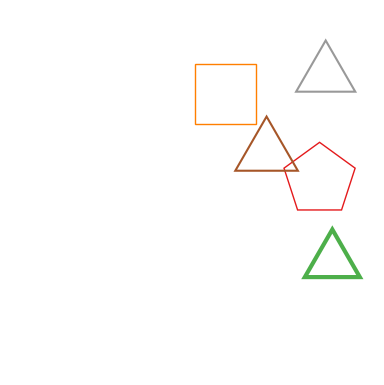[{"shape": "pentagon", "thickness": 1, "radius": 0.49, "center": [0.83, 0.533]}, {"shape": "triangle", "thickness": 3, "radius": 0.41, "center": [0.863, 0.322]}, {"shape": "square", "thickness": 1, "radius": 0.39, "center": [0.586, 0.755]}, {"shape": "triangle", "thickness": 1.5, "radius": 0.47, "center": [0.692, 0.603]}, {"shape": "triangle", "thickness": 1.5, "radius": 0.44, "center": [0.846, 0.806]}]